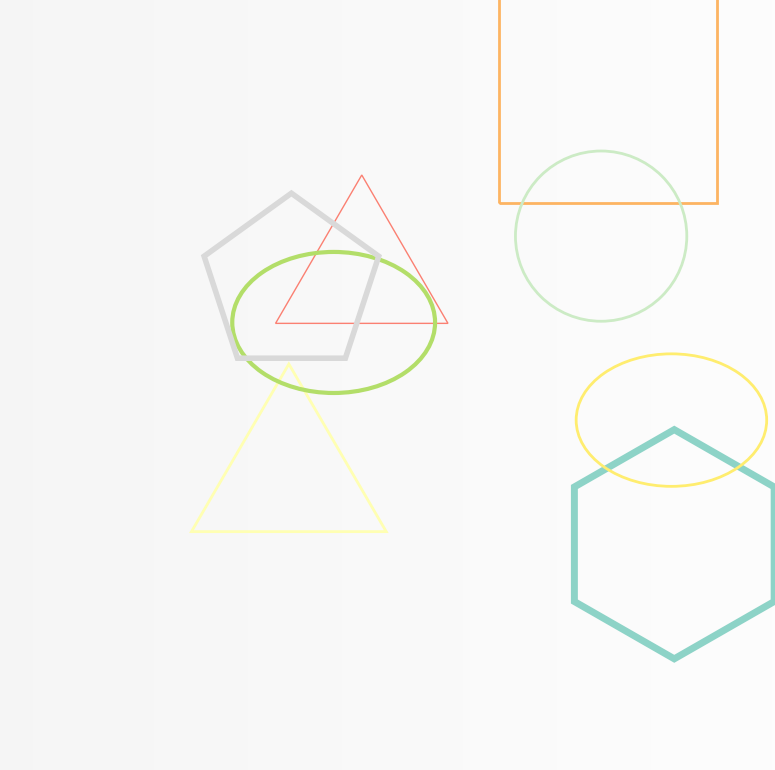[{"shape": "hexagon", "thickness": 2.5, "radius": 0.74, "center": [0.87, 0.293]}, {"shape": "triangle", "thickness": 1, "radius": 0.73, "center": [0.373, 0.382]}, {"shape": "triangle", "thickness": 0.5, "radius": 0.64, "center": [0.467, 0.644]}, {"shape": "square", "thickness": 1, "radius": 0.7, "center": [0.784, 0.876]}, {"shape": "oval", "thickness": 1.5, "radius": 0.65, "center": [0.431, 0.581]}, {"shape": "pentagon", "thickness": 2, "radius": 0.59, "center": [0.376, 0.631]}, {"shape": "circle", "thickness": 1, "radius": 0.55, "center": [0.776, 0.693]}, {"shape": "oval", "thickness": 1, "radius": 0.61, "center": [0.866, 0.454]}]